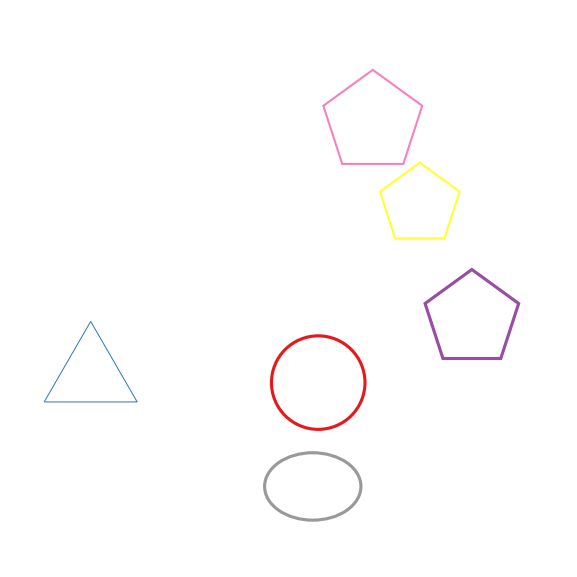[{"shape": "circle", "thickness": 1.5, "radius": 0.4, "center": [0.551, 0.337]}, {"shape": "triangle", "thickness": 0.5, "radius": 0.46, "center": [0.157, 0.35]}, {"shape": "pentagon", "thickness": 1.5, "radius": 0.43, "center": [0.817, 0.447]}, {"shape": "pentagon", "thickness": 1, "radius": 0.36, "center": [0.727, 0.645]}, {"shape": "pentagon", "thickness": 1, "radius": 0.45, "center": [0.646, 0.788]}, {"shape": "oval", "thickness": 1.5, "radius": 0.42, "center": [0.542, 0.157]}]